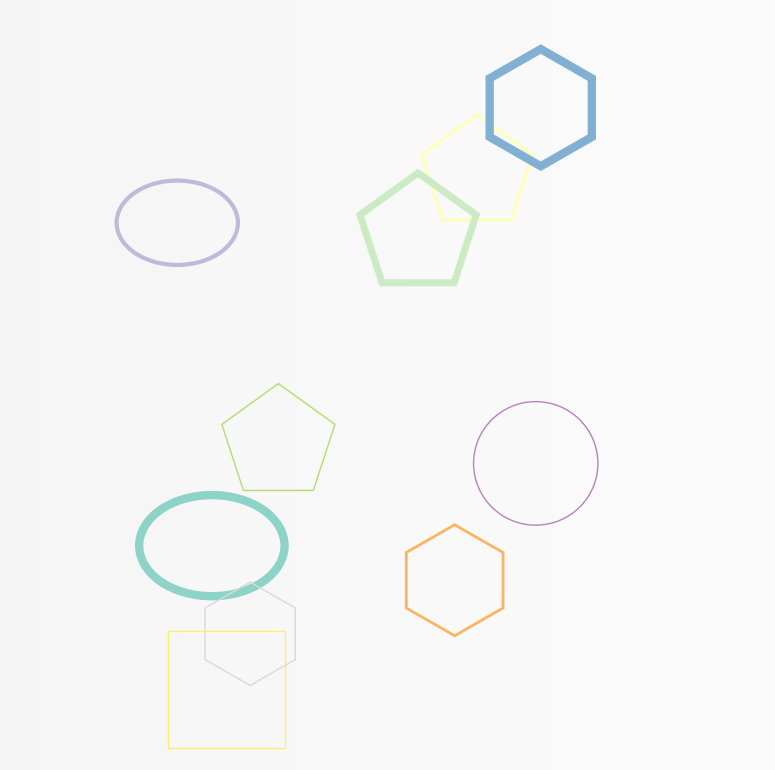[{"shape": "oval", "thickness": 3, "radius": 0.47, "center": [0.273, 0.291]}, {"shape": "pentagon", "thickness": 1, "radius": 0.38, "center": [0.616, 0.775]}, {"shape": "oval", "thickness": 1.5, "radius": 0.39, "center": [0.229, 0.711]}, {"shape": "hexagon", "thickness": 3, "radius": 0.38, "center": [0.698, 0.86]}, {"shape": "hexagon", "thickness": 1, "radius": 0.36, "center": [0.587, 0.246]}, {"shape": "pentagon", "thickness": 0.5, "radius": 0.38, "center": [0.359, 0.425]}, {"shape": "hexagon", "thickness": 0.5, "radius": 0.34, "center": [0.323, 0.177]}, {"shape": "circle", "thickness": 0.5, "radius": 0.4, "center": [0.691, 0.398]}, {"shape": "pentagon", "thickness": 2.5, "radius": 0.39, "center": [0.539, 0.697]}, {"shape": "square", "thickness": 0.5, "radius": 0.38, "center": [0.292, 0.105]}]